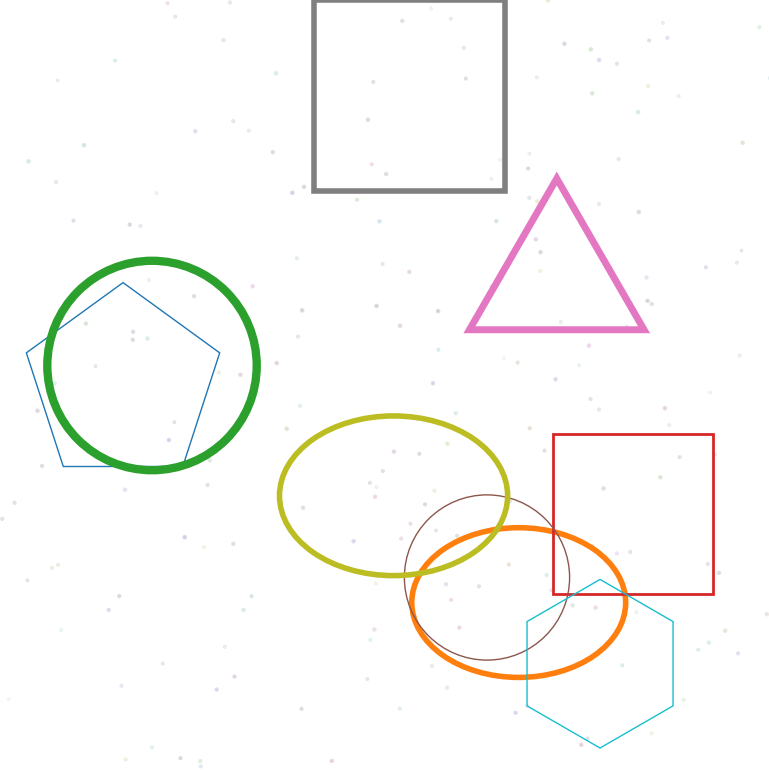[{"shape": "pentagon", "thickness": 0.5, "radius": 0.66, "center": [0.16, 0.501]}, {"shape": "oval", "thickness": 2, "radius": 0.69, "center": [0.674, 0.217]}, {"shape": "circle", "thickness": 3, "radius": 0.68, "center": [0.197, 0.525]}, {"shape": "square", "thickness": 1, "radius": 0.52, "center": [0.822, 0.332]}, {"shape": "circle", "thickness": 0.5, "radius": 0.54, "center": [0.632, 0.25]}, {"shape": "triangle", "thickness": 2.5, "radius": 0.65, "center": [0.723, 0.637]}, {"shape": "square", "thickness": 2, "radius": 0.62, "center": [0.532, 0.876]}, {"shape": "oval", "thickness": 2, "radius": 0.74, "center": [0.511, 0.356]}, {"shape": "hexagon", "thickness": 0.5, "radius": 0.55, "center": [0.779, 0.138]}]